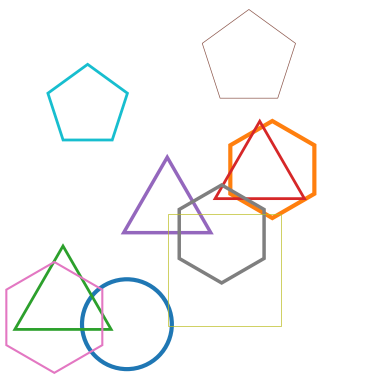[{"shape": "circle", "thickness": 3, "radius": 0.58, "center": [0.33, 0.158]}, {"shape": "hexagon", "thickness": 3, "radius": 0.63, "center": [0.707, 0.56]}, {"shape": "triangle", "thickness": 2, "radius": 0.72, "center": [0.164, 0.217]}, {"shape": "triangle", "thickness": 2, "radius": 0.67, "center": [0.675, 0.551]}, {"shape": "triangle", "thickness": 2.5, "radius": 0.65, "center": [0.434, 0.461]}, {"shape": "pentagon", "thickness": 0.5, "radius": 0.64, "center": [0.646, 0.848]}, {"shape": "hexagon", "thickness": 1.5, "radius": 0.72, "center": [0.141, 0.176]}, {"shape": "hexagon", "thickness": 2.5, "radius": 0.64, "center": [0.576, 0.392]}, {"shape": "square", "thickness": 0.5, "radius": 0.73, "center": [0.584, 0.299]}, {"shape": "pentagon", "thickness": 2, "radius": 0.54, "center": [0.228, 0.724]}]